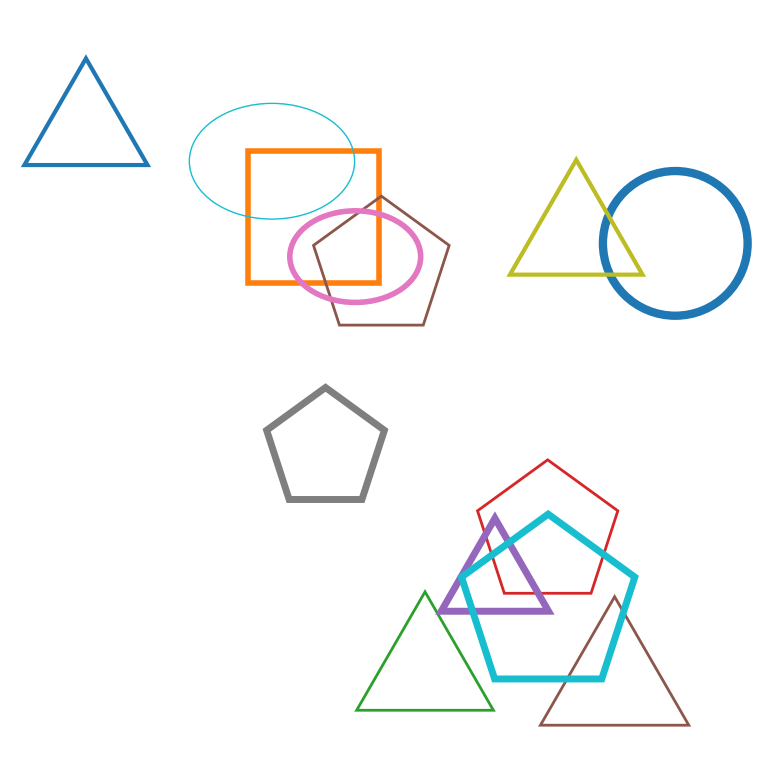[{"shape": "triangle", "thickness": 1.5, "radius": 0.46, "center": [0.112, 0.832]}, {"shape": "circle", "thickness": 3, "radius": 0.47, "center": [0.877, 0.684]}, {"shape": "square", "thickness": 2, "radius": 0.43, "center": [0.407, 0.718]}, {"shape": "triangle", "thickness": 1, "radius": 0.51, "center": [0.552, 0.129]}, {"shape": "pentagon", "thickness": 1, "radius": 0.48, "center": [0.711, 0.307]}, {"shape": "triangle", "thickness": 2.5, "radius": 0.4, "center": [0.643, 0.246]}, {"shape": "triangle", "thickness": 1, "radius": 0.56, "center": [0.798, 0.114]}, {"shape": "pentagon", "thickness": 1, "radius": 0.46, "center": [0.495, 0.653]}, {"shape": "oval", "thickness": 2, "radius": 0.42, "center": [0.461, 0.667]}, {"shape": "pentagon", "thickness": 2.5, "radius": 0.4, "center": [0.423, 0.416]}, {"shape": "triangle", "thickness": 1.5, "radius": 0.5, "center": [0.748, 0.693]}, {"shape": "pentagon", "thickness": 2.5, "radius": 0.59, "center": [0.712, 0.214]}, {"shape": "oval", "thickness": 0.5, "radius": 0.54, "center": [0.353, 0.791]}]